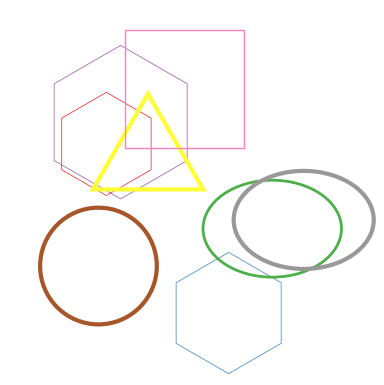[{"shape": "hexagon", "thickness": 0.5, "radius": 0.67, "center": [0.276, 0.626]}, {"shape": "hexagon", "thickness": 0.5, "radius": 0.79, "center": [0.594, 0.187]}, {"shape": "oval", "thickness": 2, "radius": 0.9, "center": [0.707, 0.406]}, {"shape": "hexagon", "thickness": 0.5, "radius": 1.0, "center": [0.313, 0.683]}, {"shape": "triangle", "thickness": 3, "radius": 0.83, "center": [0.384, 0.591]}, {"shape": "circle", "thickness": 3, "radius": 0.76, "center": [0.256, 0.309]}, {"shape": "square", "thickness": 1, "radius": 0.77, "center": [0.48, 0.769]}, {"shape": "oval", "thickness": 3, "radius": 0.91, "center": [0.789, 0.429]}]